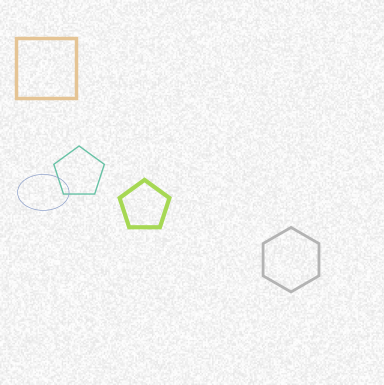[{"shape": "pentagon", "thickness": 1, "radius": 0.34, "center": [0.205, 0.552]}, {"shape": "oval", "thickness": 0.5, "radius": 0.33, "center": [0.112, 0.5]}, {"shape": "pentagon", "thickness": 3, "radius": 0.34, "center": [0.375, 0.465]}, {"shape": "square", "thickness": 2.5, "radius": 0.39, "center": [0.119, 0.823]}, {"shape": "hexagon", "thickness": 2, "radius": 0.42, "center": [0.756, 0.325]}]